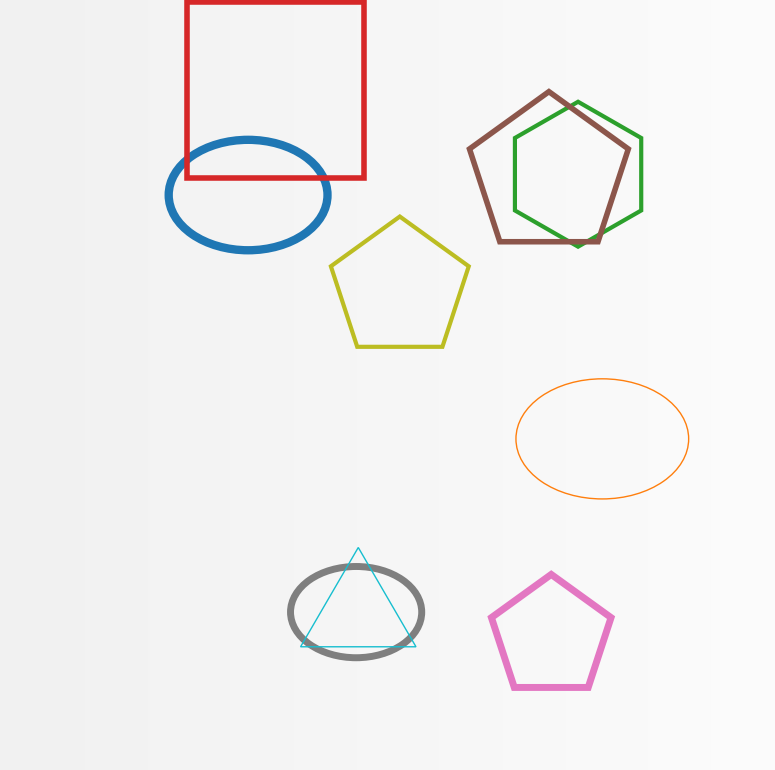[{"shape": "oval", "thickness": 3, "radius": 0.51, "center": [0.32, 0.747]}, {"shape": "oval", "thickness": 0.5, "radius": 0.56, "center": [0.777, 0.43]}, {"shape": "hexagon", "thickness": 1.5, "radius": 0.47, "center": [0.746, 0.774]}, {"shape": "square", "thickness": 2, "radius": 0.57, "center": [0.355, 0.883]}, {"shape": "pentagon", "thickness": 2, "radius": 0.54, "center": [0.708, 0.773]}, {"shape": "pentagon", "thickness": 2.5, "radius": 0.41, "center": [0.711, 0.173]}, {"shape": "oval", "thickness": 2.5, "radius": 0.42, "center": [0.46, 0.205]}, {"shape": "pentagon", "thickness": 1.5, "radius": 0.47, "center": [0.516, 0.625]}, {"shape": "triangle", "thickness": 0.5, "radius": 0.43, "center": [0.462, 0.203]}]